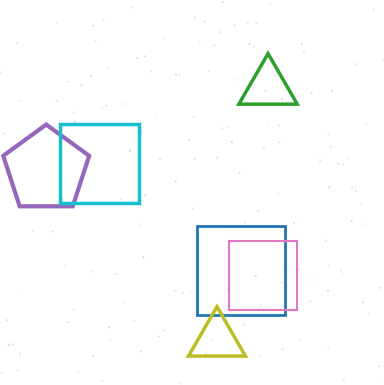[{"shape": "square", "thickness": 2, "radius": 0.58, "center": [0.626, 0.298]}, {"shape": "triangle", "thickness": 2.5, "radius": 0.44, "center": [0.696, 0.773]}, {"shape": "pentagon", "thickness": 3, "radius": 0.59, "center": [0.12, 0.559]}, {"shape": "square", "thickness": 1.5, "radius": 0.44, "center": [0.682, 0.284]}, {"shape": "triangle", "thickness": 2.5, "radius": 0.43, "center": [0.564, 0.118]}, {"shape": "square", "thickness": 2.5, "radius": 0.51, "center": [0.258, 0.576]}]